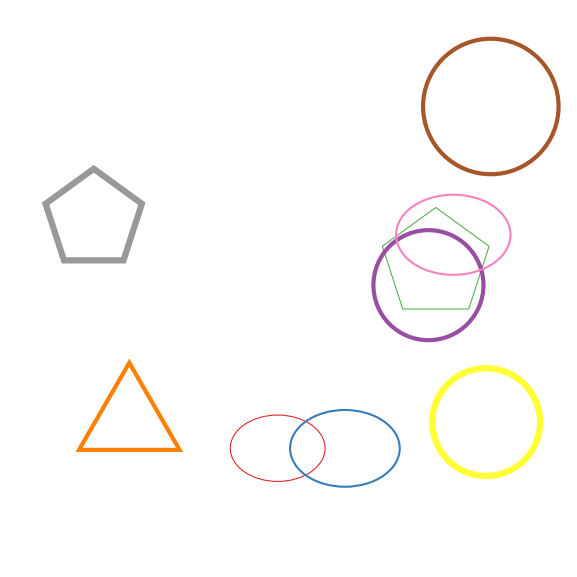[{"shape": "oval", "thickness": 0.5, "radius": 0.41, "center": [0.481, 0.223]}, {"shape": "oval", "thickness": 1, "radius": 0.47, "center": [0.597, 0.223]}, {"shape": "pentagon", "thickness": 0.5, "radius": 0.49, "center": [0.755, 0.543]}, {"shape": "circle", "thickness": 2, "radius": 0.48, "center": [0.742, 0.505]}, {"shape": "triangle", "thickness": 2, "radius": 0.5, "center": [0.224, 0.27]}, {"shape": "circle", "thickness": 3, "radius": 0.47, "center": [0.842, 0.268]}, {"shape": "circle", "thickness": 2, "radius": 0.59, "center": [0.85, 0.815]}, {"shape": "oval", "thickness": 1, "radius": 0.5, "center": [0.785, 0.593]}, {"shape": "pentagon", "thickness": 3, "radius": 0.44, "center": [0.162, 0.619]}]